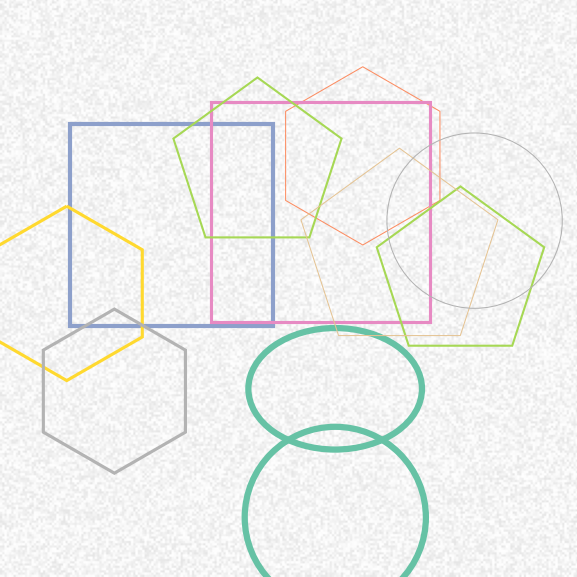[{"shape": "circle", "thickness": 3, "radius": 0.78, "center": [0.581, 0.103]}, {"shape": "oval", "thickness": 3, "radius": 0.75, "center": [0.58, 0.326]}, {"shape": "hexagon", "thickness": 0.5, "radius": 0.77, "center": [0.628, 0.729]}, {"shape": "square", "thickness": 2, "radius": 0.88, "center": [0.298, 0.61]}, {"shape": "square", "thickness": 1.5, "radius": 0.95, "center": [0.555, 0.632]}, {"shape": "pentagon", "thickness": 1, "radius": 0.77, "center": [0.446, 0.712]}, {"shape": "pentagon", "thickness": 1, "radius": 0.76, "center": [0.797, 0.524]}, {"shape": "hexagon", "thickness": 1.5, "radius": 0.75, "center": [0.116, 0.491]}, {"shape": "pentagon", "thickness": 0.5, "radius": 0.9, "center": [0.692, 0.563]}, {"shape": "circle", "thickness": 0.5, "radius": 0.76, "center": [0.822, 0.617]}, {"shape": "hexagon", "thickness": 1.5, "radius": 0.71, "center": [0.198, 0.322]}]